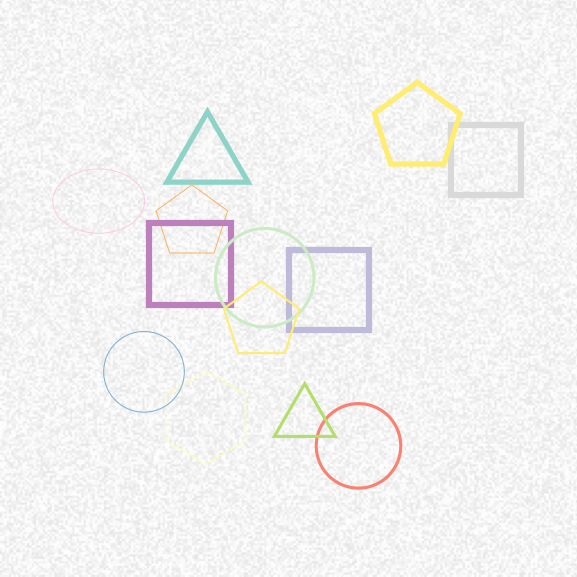[{"shape": "triangle", "thickness": 2.5, "radius": 0.41, "center": [0.359, 0.724]}, {"shape": "hexagon", "thickness": 0.5, "radius": 0.4, "center": [0.356, 0.276]}, {"shape": "square", "thickness": 3, "radius": 0.35, "center": [0.569, 0.497]}, {"shape": "circle", "thickness": 1.5, "radius": 0.37, "center": [0.621, 0.227]}, {"shape": "circle", "thickness": 0.5, "radius": 0.35, "center": [0.249, 0.355]}, {"shape": "pentagon", "thickness": 0.5, "radius": 0.33, "center": [0.332, 0.614]}, {"shape": "triangle", "thickness": 1.5, "radius": 0.3, "center": [0.528, 0.274]}, {"shape": "oval", "thickness": 0.5, "radius": 0.4, "center": [0.171, 0.651]}, {"shape": "square", "thickness": 3, "radius": 0.3, "center": [0.841, 0.722]}, {"shape": "square", "thickness": 3, "radius": 0.35, "center": [0.33, 0.543]}, {"shape": "circle", "thickness": 1.5, "radius": 0.43, "center": [0.458, 0.518]}, {"shape": "pentagon", "thickness": 2.5, "radius": 0.39, "center": [0.723, 0.778]}, {"shape": "pentagon", "thickness": 1, "radius": 0.34, "center": [0.453, 0.443]}]